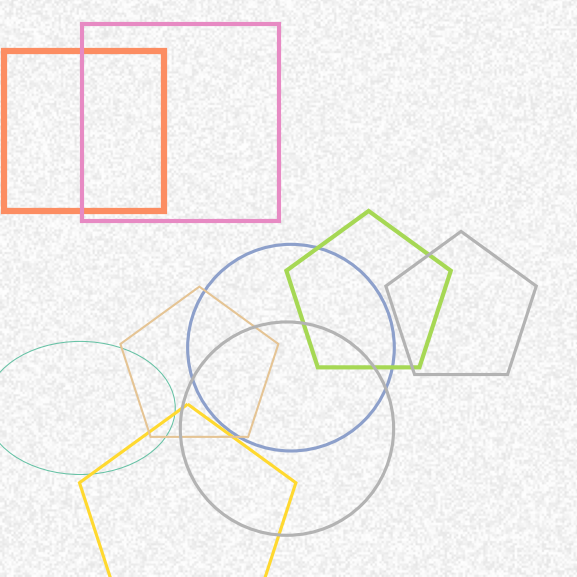[{"shape": "oval", "thickness": 0.5, "radius": 0.82, "center": [0.139, 0.293]}, {"shape": "square", "thickness": 3, "radius": 0.69, "center": [0.146, 0.772]}, {"shape": "circle", "thickness": 1.5, "radius": 0.89, "center": [0.504, 0.397]}, {"shape": "square", "thickness": 2, "radius": 0.85, "center": [0.312, 0.787]}, {"shape": "pentagon", "thickness": 2, "radius": 0.75, "center": [0.638, 0.484]}, {"shape": "pentagon", "thickness": 1.5, "radius": 0.98, "center": [0.325, 0.102]}, {"shape": "pentagon", "thickness": 1, "radius": 0.72, "center": [0.345, 0.359]}, {"shape": "pentagon", "thickness": 1.5, "radius": 0.68, "center": [0.798, 0.461]}, {"shape": "circle", "thickness": 1.5, "radius": 0.92, "center": [0.497, 0.257]}]